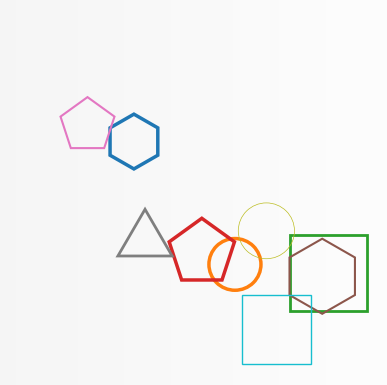[{"shape": "hexagon", "thickness": 2.5, "radius": 0.36, "center": [0.346, 0.632]}, {"shape": "circle", "thickness": 2.5, "radius": 0.34, "center": [0.606, 0.313]}, {"shape": "square", "thickness": 2, "radius": 0.5, "center": [0.848, 0.291]}, {"shape": "pentagon", "thickness": 2.5, "radius": 0.44, "center": [0.521, 0.344]}, {"shape": "hexagon", "thickness": 1.5, "radius": 0.49, "center": [0.832, 0.282]}, {"shape": "pentagon", "thickness": 1.5, "radius": 0.37, "center": [0.226, 0.675]}, {"shape": "triangle", "thickness": 2, "radius": 0.4, "center": [0.374, 0.376]}, {"shape": "circle", "thickness": 0.5, "radius": 0.36, "center": [0.687, 0.4]}, {"shape": "square", "thickness": 1, "radius": 0.45, "center": [0.713, 0.144]}]